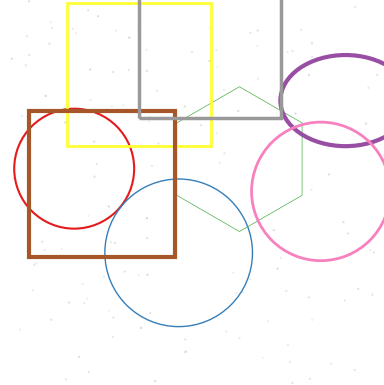[{"shape": "circle", "thickness": 1.5, "radius": 0.78, "center": [0.193, 0.562]}, {"shape": "circle", "thickness": 1, "radius": 0.96, "center": [0.464, 0.343]}, {"shape": "hexagon", "thickness": 0.5, "radius": 0.94, "center": [0.622, 0.587]}, {"shape": "oval", "thickness": 3, "radius": 0.85, "center": [0.897, 0.739]}, {"shape": "square", "thickness": 2, "radius": 0.93, "center": [0.362, 0.807]}, {"shape": "square", "thickness": 3, "radius": 0.94, "center": [0.265, 0.523]}, {"shape": "circle", "thickness": 2, "radius": 0.9, "center": [0.833, 0.503]}, {"shape": "square", "thickness": 2.5, "radius": 0.92, "center": [0.546, 0.877]}]